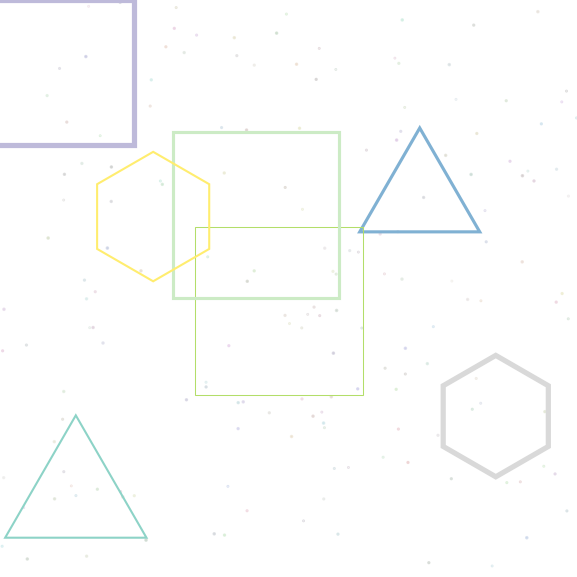[{"shape": "triangle", "thickness": 1, "radius": 0.71, "center": [0.131, 0.139]}, {"shape": "square", "thickness": 2.5, "radius": 0.63, "center": [0.106, 0.874]}, {"shape": "triangle", "thickness": 1.5, "radius": 0.6, "center": [0.727, 0.658]}, {"shape": "square", "thickness": 0.5, "radius": 0.73, "center": [0.483, 0.461]}, {"shape": "hexagon", "thickness": 2.5, "radius": 0.53, "center": [0.858, 0.279]}, {"shape": "square", "thickness": 1.5, "radius": 0.72, "center": [0.443, 0.627]}, {"shape": "hexagon", "thickness": 1, "radius": 0.56, "center": [0.265, 0.624]}]